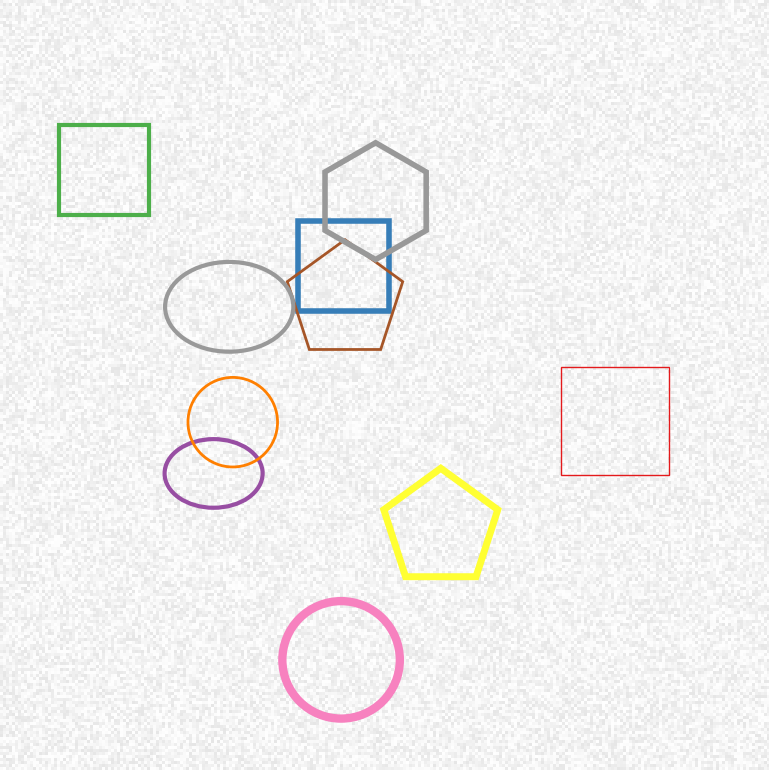[{"shape": "square", "thickness": 0.5, "radius": 0.35, "center": [0.799, 0.454]}, {"shape": "square", "thickness": 2, "radius": 0.29, "center": [0.446, 0.655]}, {"shape": "square", "thickness": 1.5, "radius": 0.29, "center": [0.135, 0.779]}, {"shape": "oval", "thickness": 1.5, "radius": 0.32, "center": [0.277, 0.385]}, {"shape": "circle", "thickness": 1, "radius": 0.29, "center": [0.302, 0.452]}, {"shape": "pentagon", "thickness": 2.5, "radius": 0.39, "center": [0.572, 0.314]}, {"shape": "pentagon", "thickness": 1, "radius": 0.39, "center": [0.448, 0.61]}, {"shape": "circle", "thickness": 3, "radius": 0.38, "center": [0.443, 0.143]}, {"shape": "hexagon", "thickness": 2, "radius": 0.38, "center": [0.488, 0.739]}, {"shape": "oval", "thickness": 1.5, "radius": 0.42, "center": [0.298, 0.602]}]